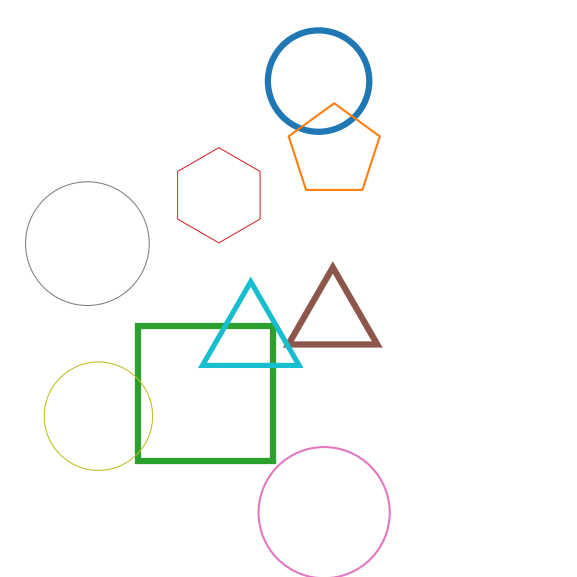[{"shape": "circle", "thickness": 3, "radius": 0.44, "center": [0.552, 0.859]}, {"shape": "pentagon", "thickness": 1, "radius": 0.41, "center": [0.579, 0.737]}, {"shape": "square", "thickness": 3, "radius": 0.58, "center": [0.356, 0.317]}, {"shape": "hexagon", "thickness": 0.5, "radius": 0.41, "center": [0.379, 0.661]}, {"shape": "triangle", "thickness": 3, "radius": 0.44, "center": [0.576, 0.447]}, {"shape": "circle", "thickness": 1, "radius": 0.57, "center": [0.561, 0.111]}, {"shape": "circle", "thickness": 0.5, "radius": 0.54, "center": [0.151, 0.577]}, {"shape": "circle", "thickness": 0.5, "radius": 0.47, "center": [0.17, 0.278]}, {"shape": "triangle", "thickness": 2.5, "radius": 0.48, "center": [0.434, 0.415]}]